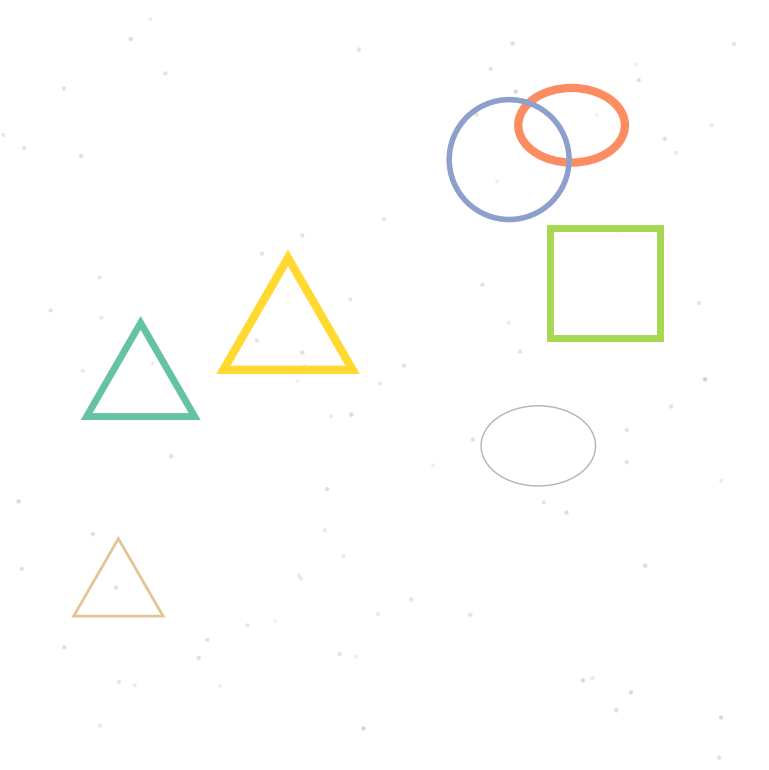[{"shape": "triangle", "thickness": 2.5, "radius": 0.41, "center": [0.183, 0.5]}, {"shape": "oval", "thickness": 3, "radius": 0.35, "center": [0.742, 0.837]}, {"shape": "circle", "thickness": 2, "radius": 0.39, "center": [0.661, 0.793]}, {"shape": "square", "thickness": 2.5, "radius": 0.36, "center": [0.786, 0.632]}, {"shape": "triangle", "thickness": 3, "radius": 0.48, "center": [0.374, 0.568]}, {"shape": "triangle", "thickness": 1, "radius": 0.34, "center": [0.154, 0.233]}, {"shape": "oval", "thickness": 0.5, "radius": 0.37, "center": [0.699, 0.421]}]